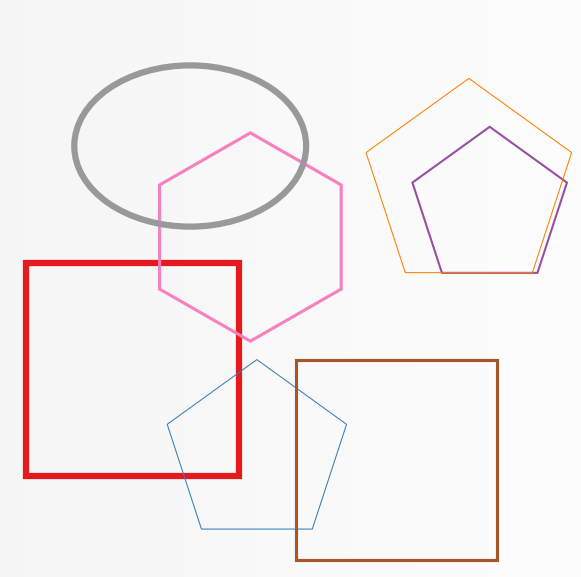[{"shape": "square", "thickness": 3, "radius": 0.92, "center": [0.228, 0.36]}, {"shape": "pentagon", "thickness": 0.5, "radius": 0.81, "center": [0.442, 0.214]}, {"shape": "pentagon", "thickness": 1, "radius": 0.7, "center": [0.842, 0.64]}, {"shape": "pentagon", "thickness": 0.5, "radius": 0.93, "center": [0.807, 0.677]}, {"shape": "square", "thickness": 1.5, "radius": 0.87, "center": [0.682, 0.202]}, {"shape": "hexagon", "thickness": 1.5, "radius": 0.9, "center": [0.431, 0.589]}, {"shape": "oval", "thickness": 3, "radius": 1.0, "center": [0.327, 0.746]}]